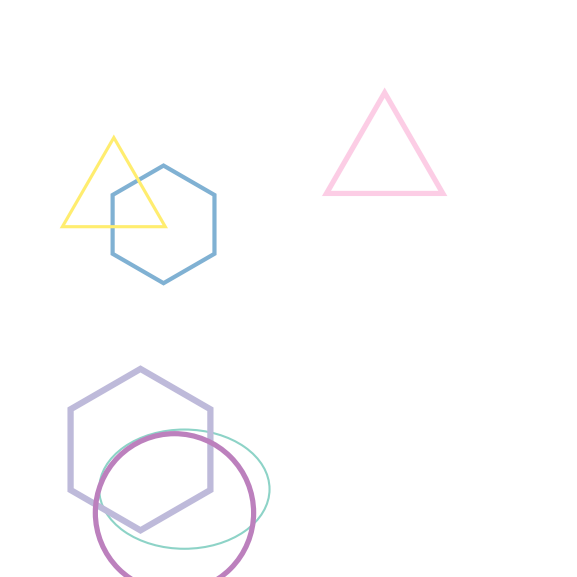[{"shape": "oval", "thickness": 1, "radius": 0.74, "center": [0.319, 0.152]}, {"shape": "hexagon", "thickness": 3, "radius": 0.7, "center": [0.243, 0.221]}, {"shape": "hexagon", "thickness": 2, "radius": 0.51, "center": [0.283, 0.611]}, {"shape": "triangle", "thickness": 2.5, "radius": 0.58, "center": [0.666, 0.722]}, {"shape": "circle", "thickness": 2.5, "radius": 0.69, "center": [0.302, 0.111]}, {"shape": "triangle", "thickness": 1.5, "radius": 0.51, "center": [0.197, 0.658]}]